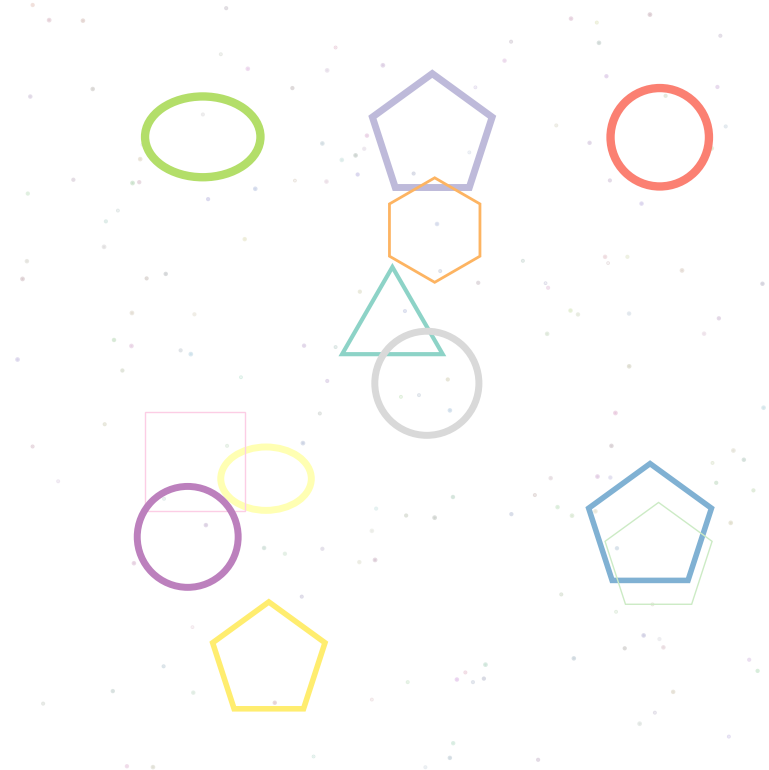[{"shape": "triangle", "thickness": 1.5, "radius": 0.38, "center": [0.51, 0.578]}, {"shape": "oval", "thickness": 2.5, "radius": 0.29, "center": [0.346, 0.378]}, {"shape": "pentagon", "thickness": 2.5, "radius": 0.41, "center": [0.561, 0.823]}, {"shape": "circle", "thickness": 3, "radius": 0.32, "center": [0.857, 0.822]}, {"shape": "pentagon", "thickness": 2, "radius": 0.42, "center": [0.844, 0.314]}, {"shape": "hexagon", "thickness": 1, "radius": 0.34, "center": [0.565, 0.701]}, {"shape": "oval", "thickness": 3, "radius": 0.37, "center": [0.263, 0.822]}, {"shape": "square", "thickness": 0.5, "radius": 0.32, "center": [0.253, 0.401]}, {"shape": "circle", "thickness": 2.5, "radius": 0.34, "center": [0.554, 0.502]}, {"shape": "circle", "thickness": 2.5, "radius": 0.33, "center": [0.244, 0.303]}, {"shape": "pentagon", "thickness": 0.5, "radius": 0.37, "center": [0.855, 0.274]}, {"shape": "pentagon", "thickness": 2, "radius": 0.38, "center": [0.349, 0.142]}]